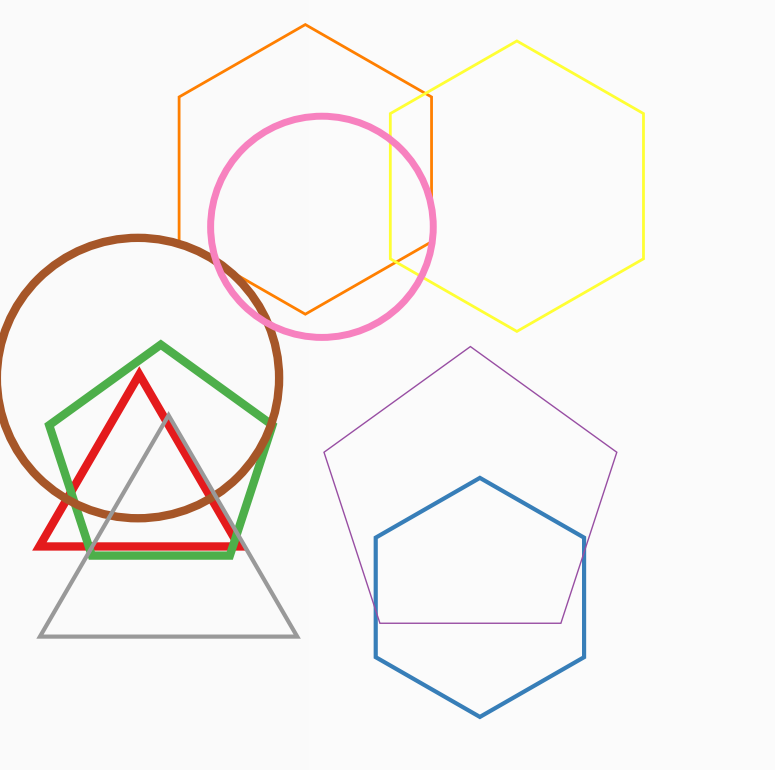[{"shape": "triangle", "thickness": 3, "radius": 0.74, "center": [0.18, 0.365]}, {"shape": "hexagon", "thickness": 1.5, "radius": 0.78, "center": [0.619, 0.224]}, {"shape": "pentagon", "thickness": 3, "radius": 0.76, "center": [0.208, 0.401]}, {"shape": "pentagon", "thickness": 0.5, "radius": 0.99, "center": [0.607, 0.351]}, {"shape": "hexagon", "thickness": 1, "radius": 0.94, "center": [0.394, 0.78]}, {"shape": "hexagon", "thickness": 1, "radius": 0.94, "center": [0.667, 0.758]}, {"shape": "circle", "thickness": 3, "radius": 0.91, "center": [0.178, 0.509]}, {"shape": "circle", "thickness": 2.5, "radius": 0.72, "center": [0.415, 0.705]}, {"shape": "triangle", "thickness": 1.5, "radius": 0.96, "center": [0.218, 0.269]}]